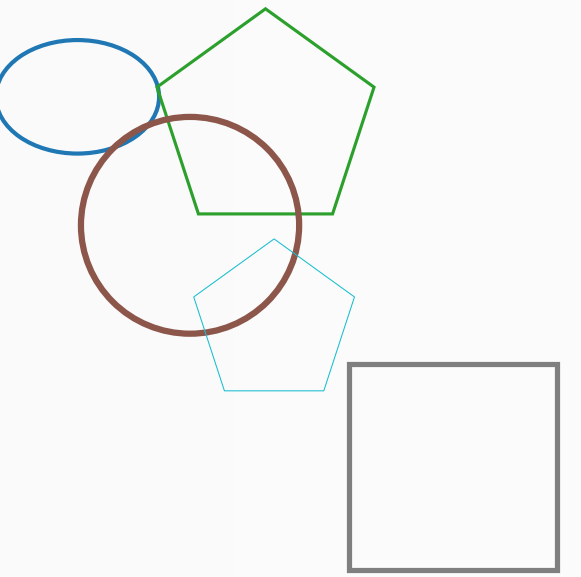[{"shape": "oval", "thickness": 2, "radius": 0.7, "center": [0.133, 0.831]}, {"shape": "pentagon", "thickness": 1.5, "radius": 0.98, "center": [0.457, 0.788]}, {"shape": "circle", "thickness": 3, "radius": 0.94, "center": [0.327, 0.609]}, {"shape": "square", "thickness": 2.5, "radius": 0.89, "center": [0.779, 0.191]}, {"shape": "pentagon", "thickness": 0.5, "radius": 0.73, "center": [0.472, 0.44]}]